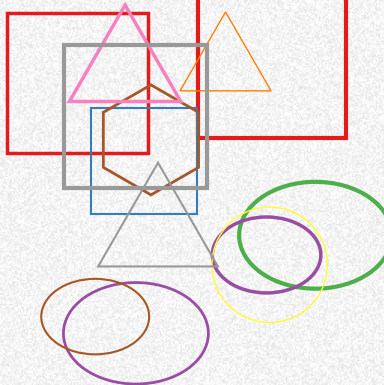[{"shape": "square", "thickness": 3, "radius": 0.96, "center": [0.707, 0.833]}, {"shape": "square", "thickness": 2.5, "radius": 0.91, "center": [0.202, 0.785]}, {"shape": "square", "thickness": 1.5, "radius": 0.69, "center": [0.373, 0.582]}, {"shape": "oval", "thickness": 3, "radius": 0.99, "center": [0.819, 0.389]}, {"shape": "oval", "thickness": 2.5, "radius": 0.7, "center": [0.692, 0.338]}, {"shape": "oval", "thickness": 2, "radius": 0.94, "center": [0.353, 0.134]}, {"shape": "triangle", "thickness": 1, "radius": 0.68, "center": [0.586, 0.832]}, {"shape": "circle", "thickness": 1, "radius": 0.75, "center": [0.7, 0.312]}, {"shape": "oval", "thickness": 1.5, "radius": 0.7, "center": [0.247, 0.178]}, {"shape": "hexagon", "thickness": 2, "radius": 0.71, "center": [0.392, 0.637]}, {"shape": "triangle", "thickness": 2.5, "radius": 0.84, "center": [0.325, 0.82]}, {"shape": "square", "thickness": 3, "radius": 0.93, "center": [0.351, 0.697]}, {"shape": "triangle", "thickness": 1.5, "radius": 0.9, "center": [0.41, 0.398]}]